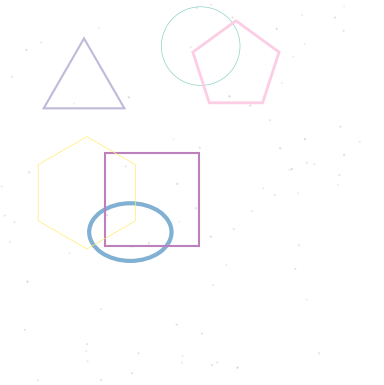[{"shape": "circle", "thickness": 0.5, "radius": 0.51, "center": [0.521, 0.88]}, {"shape": "triangle", "thickness": 1.5, "radius": 0.61, "center": [0.218, 0.779]}, {"shape": "oval", "thickness": 3, "radius": 0.53, "center": [0.339, 0.397]}, {"shape": "pentagon", "thickness": 2, "radius": 0.59, "center": [0.613, 0.828]}, {"shape": "square", "thickness": 1.5, "radius": 0.61, "center": [0.395, 0.482]}, {"shape": "hexagon", "thickness": 0.5, "radius": 0.73, "center": [0.226, 0.499]}]